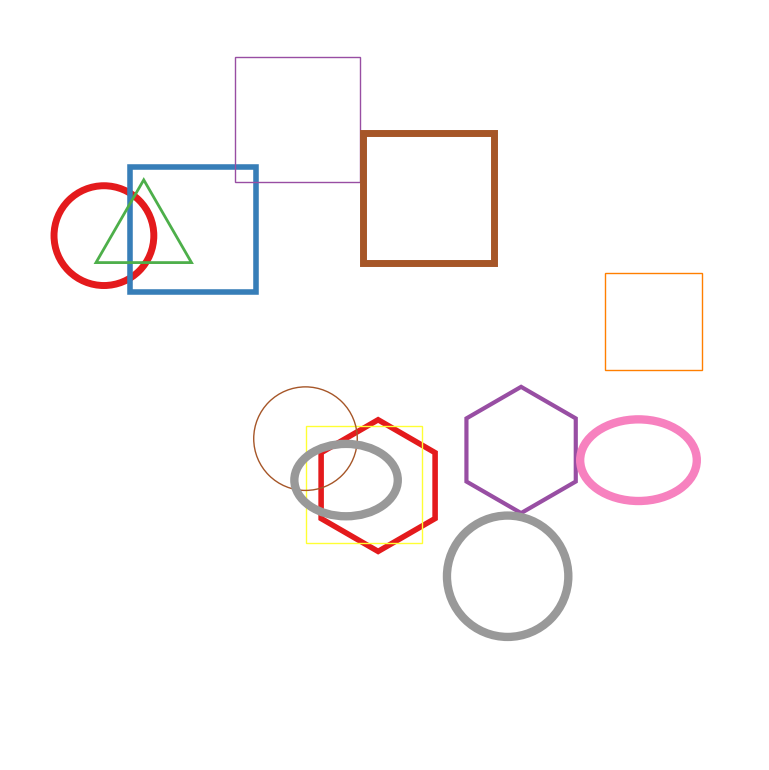[{"shape": "hexagon", "thickness": 2, "radius": 0.43, "center": [0.491, 0.369]}, {"shape": "circle", "thickness": 2.5, "radius": 0.32, "center": [0.135, 0.694]}, {"shape": "square", "thickness": 2, "radius": 0.41, "center": [0.251, 0.702]}, {"shape": "triangle", "thickness": 1, "radius": 0.36, "center": [0.187, 0.695]}, {"shape": "square", "thickness": 0.5, "radius": 0.41, "center": [0.386, 0.845]}, {"shape": "hexagon", "thickness": 1.5, "radius": 0.41, "center": [0.677, 0.416]}, {"shape": "square", "thickness": 0.5, "radius": 0.31, "center": [0.849, 0.582]}, {"shape": "square", "thickness": 0.5, "radius": 0.38, "center": [0.473, 0.371]}, {"shape": "circle", "thickness": 0.5, "radius": 0.34, "center": [0.397, 0.43]}, {"shape": "square", "thickness": 2.5, "radius": 0.42, "center": [0.556, 0.742]}, {"shape": "oval", "thickness": 3, "radius": 0.38, "center": [0.829, 0.402]}, {"shape": "oval", "thickness": 3, "radius": 0.34, "center": [0.449, 0.377]}, {"shape": "circle", "thickness": 3, "radius": 0.39, "center": [0.659, 0.252]}]